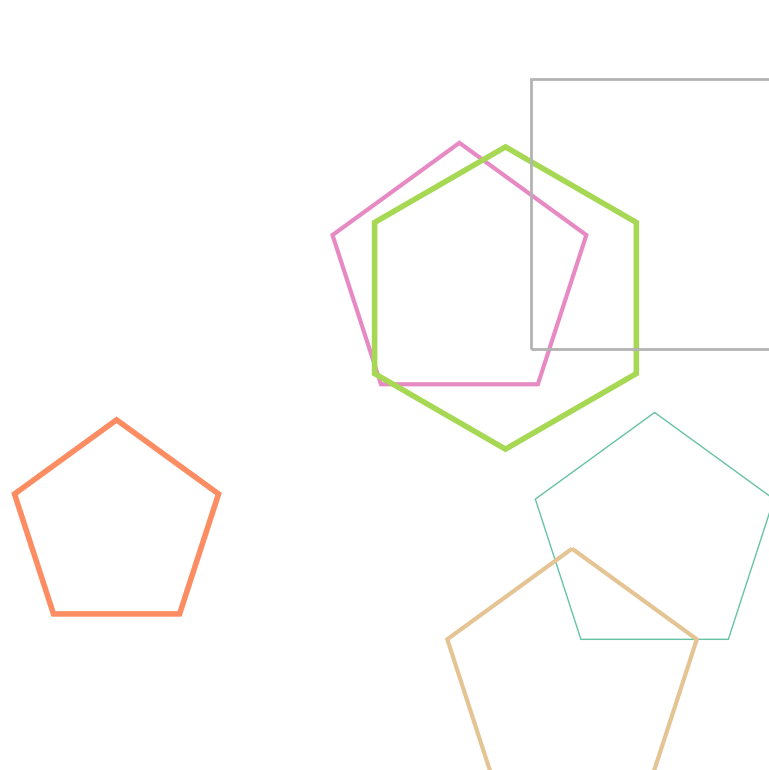[{"shape": "pentagon", "thickness": 0.5, "radius": 0.81, "center": [0.85, 0.301]}, {"shape": "pentagon", "thickness": 2, "radius": 0.7, "center": [0.151, 0.315]}, {"shape": "pentagon", "thickness": 1.5, "radius": 0.87, "center": [0.597, 0.641]}, {"shape": "hexagon", "thickness": 2, "radius": 0.98, "center": [0.656, 0.613]}, {"shape": "pentagon", "thickness": 1.5, "radius": 0.85, "center": [0.743, 0.117]}, {"shape": "square", "thickness": 1, "radius": 0.88, "center": [0.865, 0.722]}]